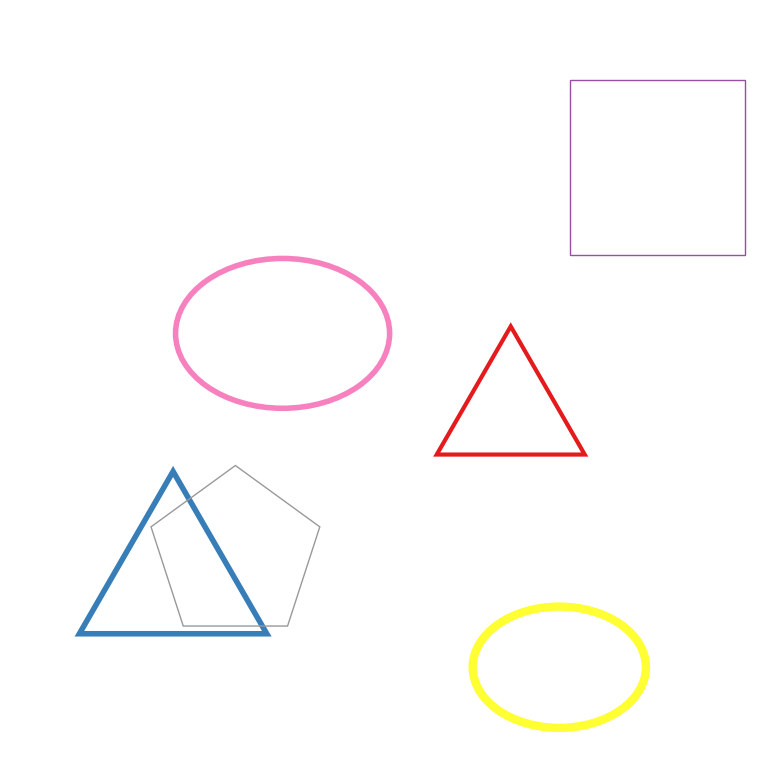[{"shape": "triangle", "thickness": 1.5, "radius": 0.55, "center": [0.663, 0.465]}, {"shape": "triangle", "thickness": 2, "radius": 0.7, "center": [0.225, 0.247]}, {"shape": "square", "thickness": 0.5, "radius": 0.57, "center": [0.854, 0.783]}, {"shape": "oval", "thickness": 3, "radius": 0.56, "center": [0.726, 0.133]}, {"shape": "oval", "thickness": 2, "radius": 0.69, "center": [0.367, 0.567]}, {"shape": "pentagon", "thickness": 0.5, "radius": 0.58, "center": [0.306, 0.28]}]